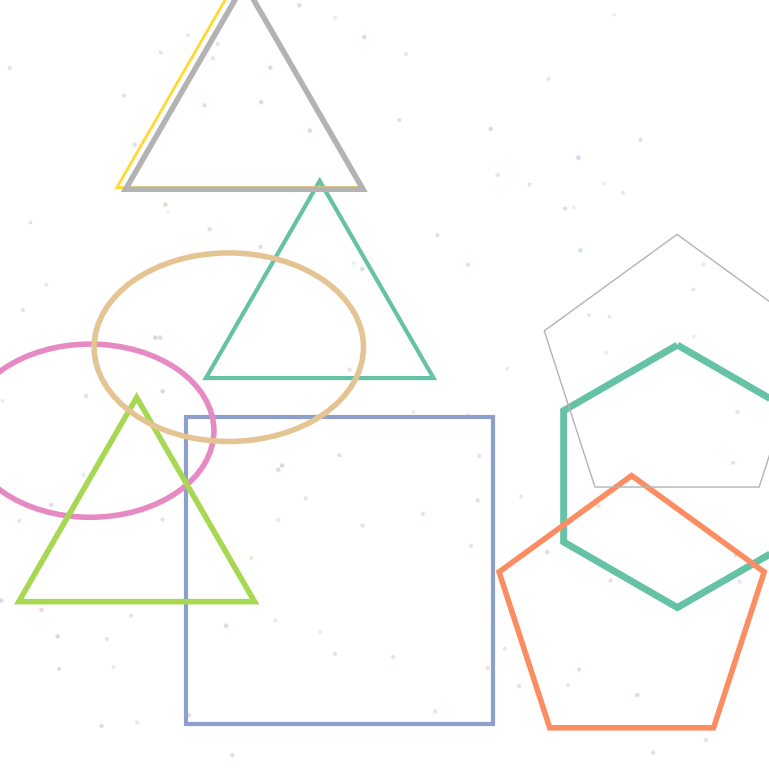[{"shape": "hexagon", "thickness": 2.5, "radius": 0.85, "center": [0.88, 0.381]}, {"shape": "triangle", "thickness": 1.5, "radius": 0.85, "center": [0.415, 0.594]}, {"shape": "pentagon", "thickness": 2, "radius": 0.91, "center": [0.82, 0.201]}, {"shape": "square", "thickness": 1.5, "radius": 1.0, "center": [0.441, 0.259]}, {"shape": "oval", "thickness": 2, "radius": 0.8, "center": [0.117, 0.441]}, {"shape": "triangle", "thickness": 2, "radius": 0.88, "center": [0.177, 0.307]}, {"shape": "triangle", "thickness": 1, "radius": 0.92, "center": [0.311, 0.848]}, {"shape": "oval", "thickness": 2, "radius": 0.87, "center": [0.297, 0.549]}, {"shape": "pentagon", "thickness": 0.5, "radius": 0.91, "center": [0.879, 0.514]}, {"shape": "triangle", "thickness": 2, "radius": 0.89, "center": [0.317, 0.843]}]